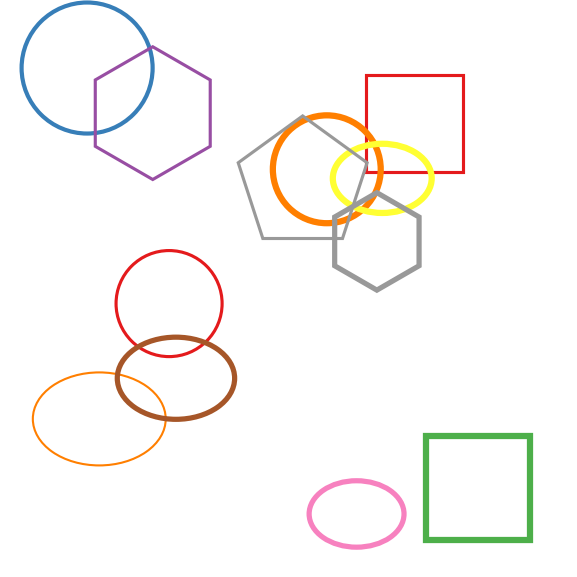[{"shape": "circle", "thickness": 1.5, "radius": 0.46, "center": [0.293, 0.473]}, {"shape": "square", "thickness": 1.5, "radius": 0.42, "center": [0.718, 0.785]}, {"shape": "circle", "thickness": 2, "radius": 0.57, "center": [0.151, 0.881]}, {"shape": "square", "thickness": 3, "radius": 0.45, "center": [0.828, 0.154]}, {"shape": "hexagon", "thickness": 1.5, "radius": 0.57, "center": [0.265, 0.803]}, {"shape": "oval", "thickness": 1, "radius": 0.58, "center": [0.172, 0.274]}, {"shape": "circle", "thickness": 3, "radius": 0.47, "center": [0.566, 0.706]}, {"shape": "oval", "thickness": 3, "radius": 0.43, "center": [0.662, 0.69]}, {"shape": "oval", "thickness": 2.5, "radius": 0.51, "center": [0.305, 0.344]}, {"shape": "oval", "thickness": 2.5, "radius": 0.41, "center": [0.617, 0.109]}, {"shape": "hexagon", "thickness": 2.5, "radius": 0.42, "center": [0.653, 0.581]}, {"shape": "pentagon", "thickness": 1.5, "radius": 0.59, "center": [0.524, 0.681]}]